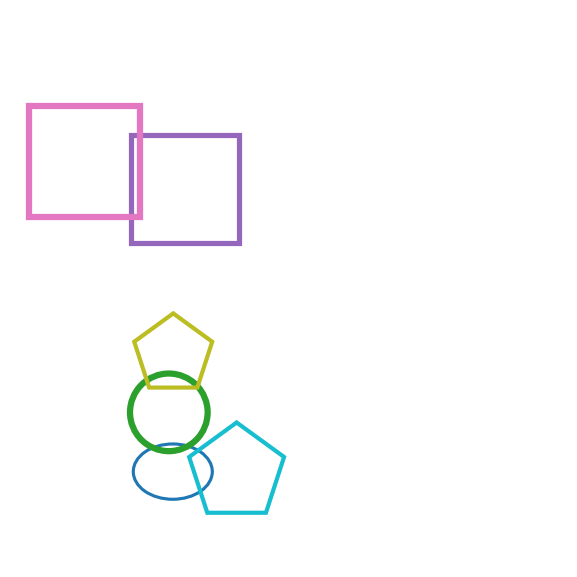[{"shape": "oval", "thickness": 1.5, "radius": 0.34, "center": [0.299, 0.182]}, {"shape": "circle", "thickness": 3, "radius": 0.34, "center": [0.292, 0.285]}, {"shape": "square", "thickness": 2.5, "radius": 0.47, "center": [0.32, 0.672]}, {"shape": "square", "thickness": 3, "radius": 0.48, "center": [0.146, 0.72]}, {"shape": "pentagon", "thickness": 2, "radius": 0.35, "center": [0.3, 0.385]}, {"shape": "pentagon", "thickness": 2, "radius": 0.43, "center": [0.41, 0.181]}]